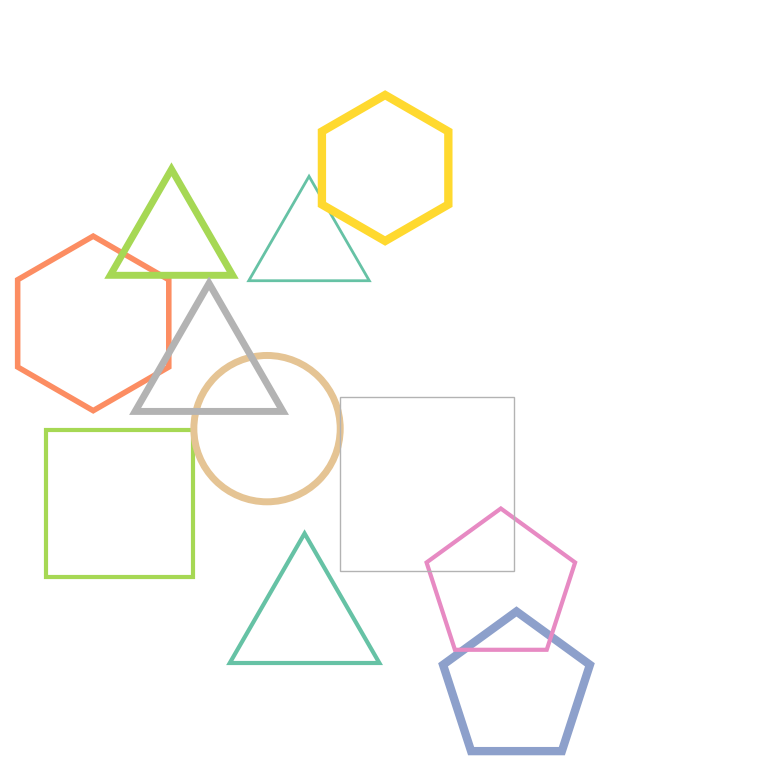[{"shape": "triangle", "thickness": 1, "radius": 0.45, "center": [0.401, 0.681]}, {"shape": "triangle", "thickness": 1.5, "radius": 0.56, "center": [0.396, 0.195]}, {"shape": "hexagon", "thickness": 2, "radius": 0.57, "center": [0.121, 0.58]}, {"shape": "pentagon", "thickness": 3, "radius": 0.5, "center": [0.671, 0.106]}, {"shape": "pentagon", "thickness": 1.5, "radius": 0.51, "center": [0.65, 0.238]}, {"shape": "square", "thickness": 1.5, "radius": 0.48, "center": [0.155, 0.346]}, {"shape": "triangle", "thickness": 2.5, "radius": 0.46, "center": [0.223, 0.688]}, {"shape": "hexagon", "thickness": 3, "radius": 0.47, "center": [0.5, 0.782]}, {"shape": "circle", "thickness": 2.5, "radius": 0.48, "center": [0.347, 0.443]}, {"shape": "square", "thickness": 0.5, "radius": 0.56, "center": [0.554, 0.372]}, {"shape": "triangle", "thickness": 2.5, "radius": 0.55, "center": [0.271, 0.521]}]